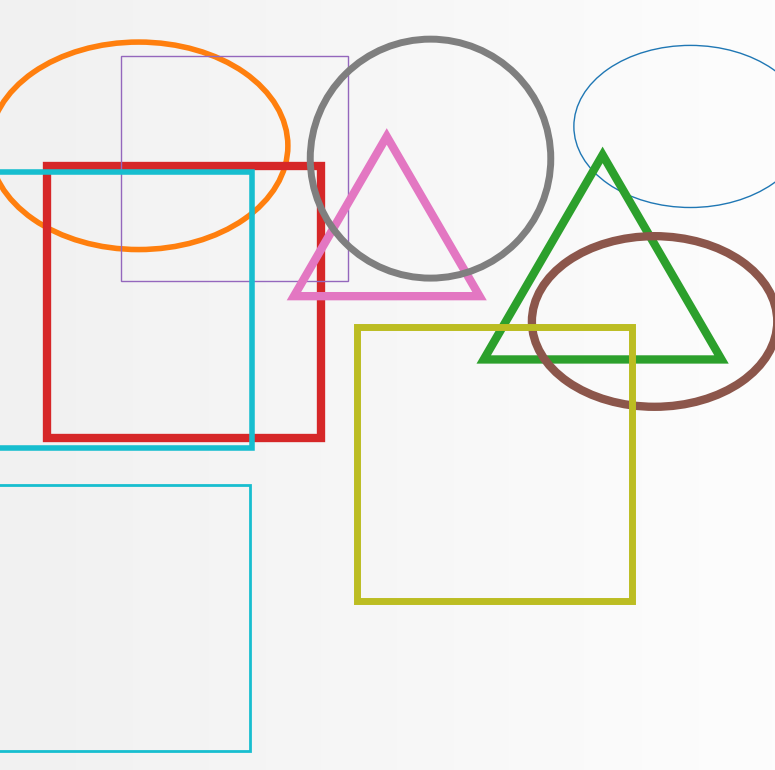[{"shape": "oval", "thickness": 0.5, "radius": 0.75, "center": [0.891, 0.836]}, {"shape": "oval", "thickness": 2, "radius": 0.96, "center": [0.179, 0.811]}, {"shape": "triangle", "thickness": 3, "radius": 0.89, "center": [0.778, 0.622]}, {"shape": "square", "thickness": 3, "radius": 0.88, "center": [0.237, 0.608]}, {"shape": "square", "thickness": 0.5, "radius": 0.73, "center": [0.302, 0.781]}, {"shape": "oval", "thickness": 3, "radius": 0.79, "center": [0.845, 0.582]}, {"shape": "triangle", "thickness": 3, "radius": 0.69, "center": [0.499, 0.685]}, {"shape": "circle", "thickness": 2.5, "radius": 0.78, "center": [0.555, 0.794]}, {"shape": "square", "thickness": 2.5, "radius": 0.89, "center": [0.638, 0.398]}, {"shape": "square", "thickness": 2, "radius": 0.9, "center": [0.146, 0.597]}, {"shape": "square", "thickness": 1, "radius": 0.86, "center": [0.15, 0.197]}]